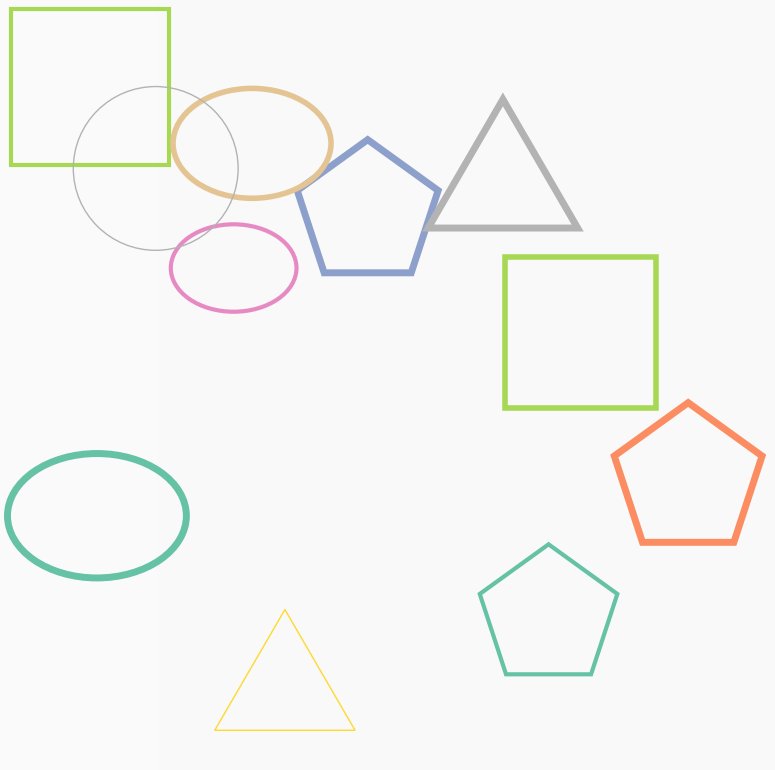[{"shape": "pentagon", "thickness": 1.5, "radius": 0.47, "center": [0.708, 0.2]}, {"shape": "oval", "thickness": 2.5, "radius": 0.58, "center": [0.125, 0.33]}, {"shape": "pentagon", "thickness": 2.5, "radius": 0.5, "center": [0.888, 0.377]}, {"shape": "pentagon", "thickness": 2.5, "radius": 0.48, "center": [0.474, 0.723]}, {"shape": "oval", "thickness": 1.5, "radius": 0.41, "center": [0.301, 0.652]}, {"shape": "square", "thickness": 2, "radius": 0.49, "center": [0.749, 0.568]}, {"shape": "square", "thickness": 1.5, "radius": 0.51, "center": [0.116, 0.887]}, {"shape": "triangle", "thickness": 0.5, "radius": 0.52, "center": [0.368, 0.104]}, {"shape": "oval", "thickness": 2, "radius": 0.51, "center": [0.325, 0.814]}, {"shape": "circle", "thickness": 0.5, "radius": 0.53, "center": [0.201, 0.781]}, {"shape": "triangle", "thickness": 2.5, "radius": 0.56, "center": [0.649, 0.76]}]